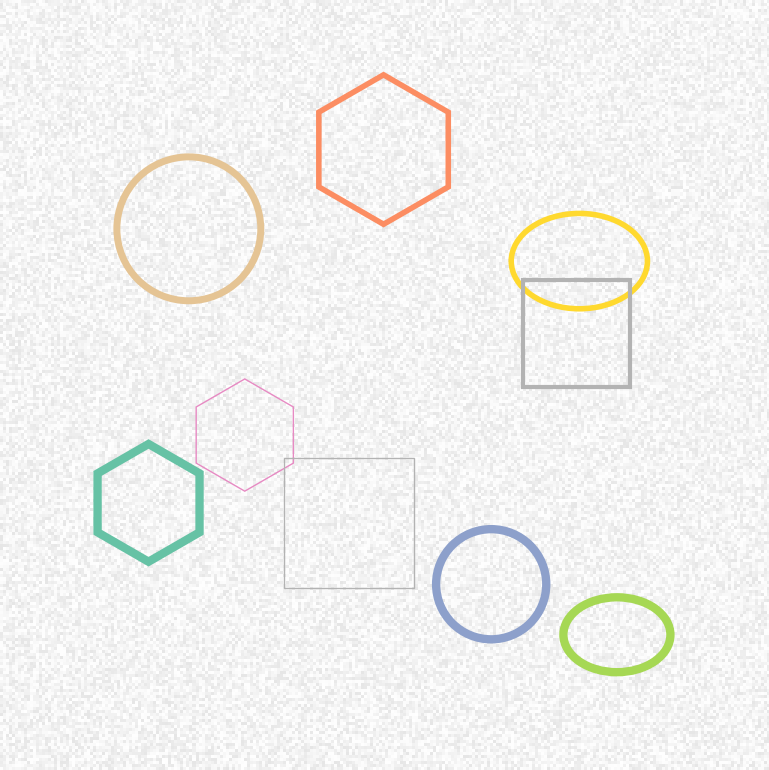[{"shape": "hexagon", "thickness": 3, "radius": 0.38, "center": [0.193, 0.347]}, {"shape": "hexagon", "thickness": 2, "radius": 0.49, "center": [0.498, 0.806]}, {"shape": "circle", "thickness": 3, "radius": 0.36, "center": [0.638, 0.241]}, {"shape": "hexagon", "thickness": 0.5, "radius": 0.36, "center": [0.318, 0.435]}, {"shape": "oval", "thickness": 3, "radius": 0.35, "center": [0.801, 0.176]}, {"shape": "oval", "thickness": 2, "radius": 0.44, "center": [0.752, 0.661]}, {"shape": "circle", "thickness": 2.5, "radius": 0.47, "center": [0.245, 0.703]}, {"shape": "square", "thickness": 1.5, "radius": 0.35, "center": [0.749, 0.567]}, {"shape": "square", "thickness": 0.5, "radius": 0.42, "center": [0.453, 0.321]}]